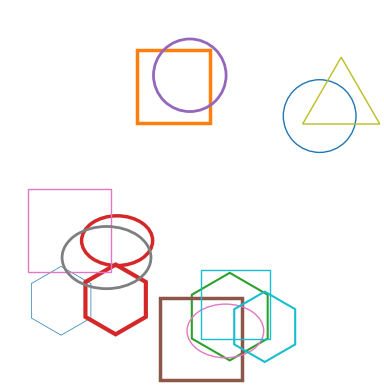[{"shape": "circle", "thickness": 1, "radius": 0.47, "center": [0.83, 0.699]}, {"shape": "hexagon", "thickness": 0.5, "radius": 0.45, "center": [0.159, 0.219]}, {"shape": "square", "thickness": 2.5, "radius": 0.48, "center": [0.45, 0.775]}, {"shape": "hexagon", "thickness": 1.5, "radius": 0.57, "center": [0.597, 0.178]}, {"shape": "oval", "thickness": 2.5, "radius": 0.46, "center": [0.304, 0.375]}, {"shape": "hexagon", "thickness": 3, "radius": 0.45, "center": [0.3, 0.222]}, {"shape": "circle", "thickness": 2, "radius": 0.47, "center": [0.493, 0.804]}, {"shape": "square", "thickness": 2.5, "radius": 0.53, "center": [0.522, 0.119]}, {"shape": "square", "thickness": 1, "radius": 0.54, "center": [0.181, 0.402]}, {"shape": "oval", "thickness": 1, "radius": 0.5, "center": [0.585, 0.14]}, {"shape": "oval", "thickness": 2, "radius": 0.58, "center": [0.277, 0.331]}, {"shape": "triangle", "thickness": 1, "radius": 0.58, "center": [0.886, 0.736]}, {"shape": "square", "thickness": 1, "radius": 0.45, "center": [0.611, 0.208]}, {"shape": "hexagon", "thickness": 1.5, "radius": 0.46, "center": [0.688, 0.151]}]